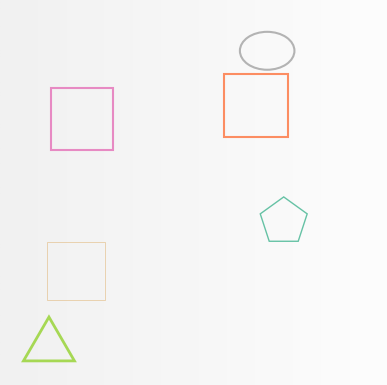[{"shape": "pentagon", "thickness": 1, "radius": 0.32, "center": [0.732, 0.425]}, {"shape": "square", "thickness": 1.5, "radius": 0.41, "center": [0.66, 0.726]}, {"shape": "square", "thickness": 1.5, "radius": 0.4, "center": [0.212, 0.691]}, {"shape": "triangle", "thickness": 2, "radius": 0.38, "center": [0.126, 0.101]}, {"shape": "square", "thickness": 0.5, "radius": 0.38, "center": [0.196, 0.296]}, {"shape": "oval", "thickness": 1.5, "radius": 0.35, "center": [0.689, 0.868]}]